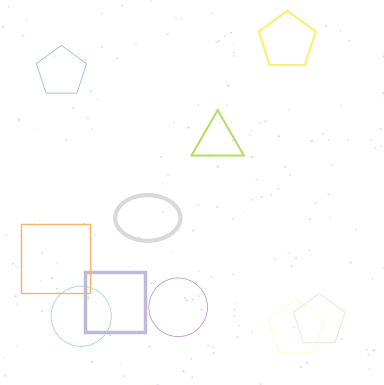[{"shape": "circle", "thickness": 0.5, "radius": 0.39, "center": [0.211, 0.179]}, {"shape": "pentagon", "thickness": 0.5, "radius": 0.38, "center": [0.769, 0.146]}, {"shape": "square", "thickness": 2.5, "radius": 0.39, "center": [0.298, 0.215]}, {"shape": "pentagon", "thickness": 0.5, "radius": 0.34, "center": [0.16, 0.814]}, {"shape": "square", "thickness": 1, "radius": 0.45, "center": [0.143, 0.328]}, {"shape": "triangle", "thickness": 1.5, "radius": 0.39, "center": [0.565, 0.635]}, {"shape": "oval", "thickness": 3, "radius": 0.42, "center": [0.384, 0.434]}, {"shape": "circle", "thickness": 0.5, "radius": 0.38, "center": [0.463, 0.202]}, {"shape": "pentagon", "thickness": 0.5, "radius": 0.35, "center": [0.829, 0.167]}, {"shape": "pentagon", "thickness": 1.5, "radius": 0.39, "center": [0.746, 0.894]}]